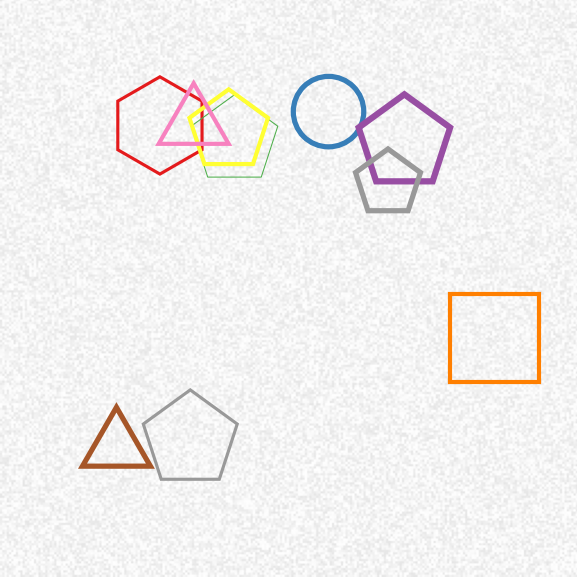[{"shape": "hexagon", "thickness": 1.5, "radius": 0.42, "center": [0.277, 0.782]}, {"shape": "circle", "thickness": 2.5, "radius": 0.31, "center": [0.569, 0.806]}, {"shape": "pentagon", "thickness": 0.5, "radius": 0.39, "center": [0.406, 0.756]}, {"shape": "pentagon", "thickness": 3, "radius": 0.42, "center": [0.7, 0.752]}, {"shape": "square", "thickness": 2, "radius": 0.38, "center": [0.856, 0.414]}, {"shape": "pentagon", "thickness": 2, "radius": 0.36, "center": [0.396, 0.773]}, {"shape": "triangle", "thickness": 2.5, "radius": 0.34, "center": [0.202, 0.226]}, {"shape": "triangle", "thickness": 2, "radius": 0.35, "center": [0.335, 0.785]}, {"shape": "pentagon", "thickness": 2.5, "radius": 0.3, "center": [0.672, 0.682]}, {"shape": "pentagon", "thickness": 1.5, "radius": 0.43, "center": [0.329, 0.238]}]